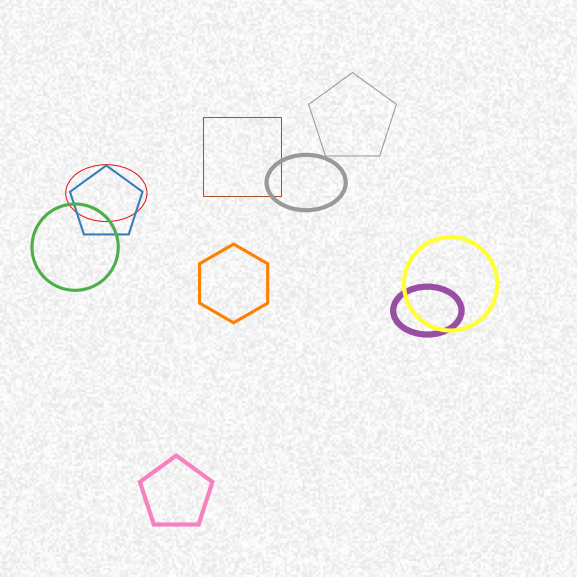[{"shape": "oval", "thickness": 0.5, "radius": 0.35, "center": [0.184, 0.665]}, {"shape": "pentagon", "thickness": 1, "radius": 0.33, "center": [0.184, 0.647]}, {"shape": "circle", "thickness": 1.5, "radius": 0.37, "center": [0.13, 0.571]}, {"shape": "oval", "thickness": 3, "radius": 0.3, "center": [0.74, 0.461]}, {"shape": "hexagon", "thickness": 1.5, "radius": 0.34, "center": [0.405, 0.508]}, {"shape": "circle", "thickness": 2, "radius": 0.4, "center": [0.78, 0.508]}, {"shape": "square", "thickness": 0.5, "radius": 0.34, "center": [0.419, 0.728]}, {"shape": "pentagon", "thickness": 2, "radius": 0.33, "center": [0.305, 0.144]}, {"shape": "pentagon", "thickness": 0.5, "radius": 0.4, "center": [0.61, 0.794]}, {"shape": "oval", "thickness": 2, "radius": 0.34, "center": [0.53, 0.683]}]